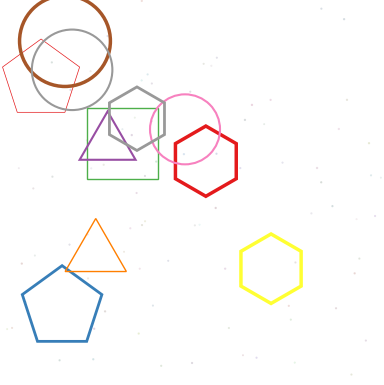[{"shape": "pentagon", "thickness": 0.5, "radius": 0.53, "center": [0.107, 0.793]}, {"shape": "hexagon", "thickness": 2.5, "radius": 0.46, "center": [0.535, 0.581]}, {"shape": "pentagon", "thickness": 2, "radius": 0.54, "center": [0.161, 0.201]}, {"shape": "square", "thickness": 1, "radius": 0.46, "center": [0.317, 0.628]}, {"shape": "triangle", "thickness": 1.5, "radius": 0.42, "center": [0.279, 0.627]}, {"shape": "triangle", "thickness": 1, "radius": 0.46, "center": [0.249, 0.341]}, {"shape": "hexagon", "thickness": 2.5, "radius": 0.45, "center": [0.704, 0.302]}, {"shape": "circle", "thickness": 2.5, "radius": 0.59, "center": [0.169, 0.893]}, {"shape": "circle", "thickness": 1.5, "radius": 0.45, "center": [0.481, 0.664]}, {"shape": "circle", "thickness": 1.5, "radius": 0.52, "center": [0.187, 0.819]}, {"shape": "hexagon", "thickness": 2, "radius": 0.41, "center": [0.356, 0.692]}]